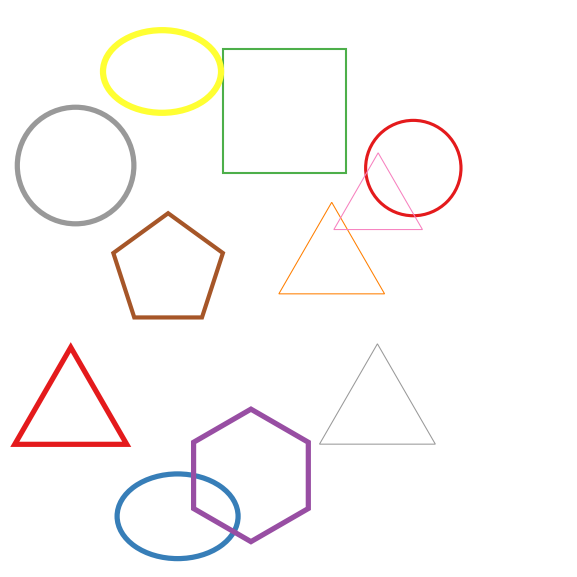[{"shape": "circle", "thickness": 1.5, "radius": 0.41, "center": [0.716, 0.708]}, {"shape": "triangle", "thickness": 2.5, "radius": 0.56, "center": [0.123, 0.286]}, {"shape": "oval", "thickness": 2.5, "radius": 0.52, "center": [0.308, 0.105]}, {"shape": "square", "thickness": 1, "radius": 0.54, "center": [0.493, 0.807]}, {"shape": "hexagon", "thickness": 2.5, "radius": 0.57, "center": [0.435, 0.176]}, {"shape": "triangle", "thickness": 0.5, "radius": 0.53, "center": [0.574, 0.543]}, {"shape": "oval", "thickness": 3, "radius": 0.51, "center": [0.281, 0.875]}, {"shape": "pentagon", "thickness": 2, "radius": 0.5, "center": [0.291, 0.53]}, {"shape": "triangle", "thickness": 0.5, "radius": 0.44, "center": [0.655, 0.646]}, {"shape": "circle", "thickness": 2.5, "radius": 0.5, "center": [0.131, 0.713]}, {"shape": "triangle", "thickness": 0.5, "radius": 0.58, "center": [0.654, 0.288]}]